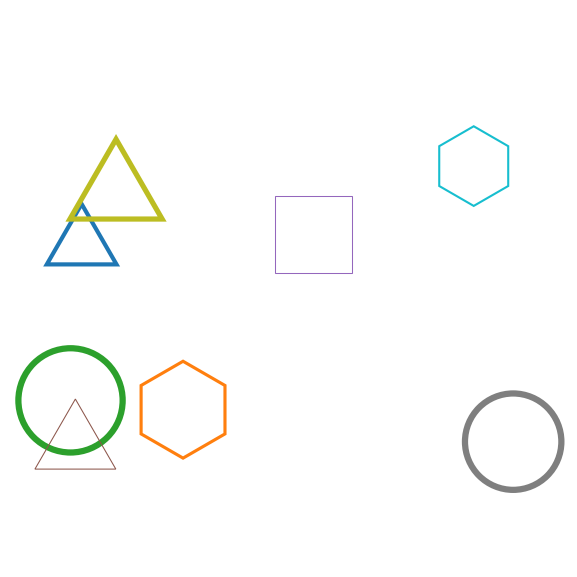[{"shape": "triangle", "thickness": 2, "radius": 0.35, "center": [0.141, 0.576]}, {"shape": "hexagon", "thickness": 1.5, "radius": 0.42, "center": [0.317, 0.29]}, {"shape": "circle", "thickness": 3, "radius": 0.45, "center": [0.122, 0.306]}, {"shape": "square", "thickness": 0.5, "radius": 0.33, "center": [0.543, 0.592]}, {"shape": "triangle", "thickness": 0.5, "radius": 0.4, "center": [0.131, 0.227]}, {"shape": "circle", "thickness": 3, "radius": 0.42, "center": [0.889, 0.234]}, {"shape": "triangle", "thickness": 2.5, "radius": 0.46, "center": [0.201, 0.666]}, {"shape": "hexagon", "thickness": 1, "radius": 0.34, "center": [0.82, 0.712]}]